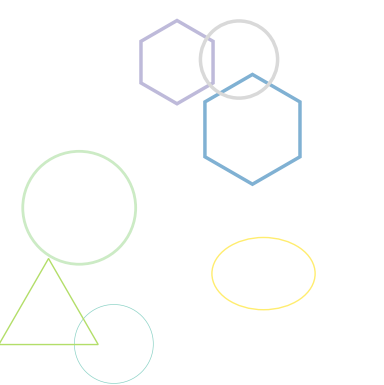[{"shape": "circle", "thickness": 0.5, "radius": 0.51, "center": [0.296, 0.107]}, {"shape": "hexagon", "thickness": 2.5, "radius": 0.54, "center": [0.46, 0.839]}, {"shape": "hexagon", "thickness": 2.5, "radius": 0.71, "center": [0.656, 0.664]}, {"shape": "triangle", "thickness": 1, "radius": 0.74, "center": [0.126, 0.18]}, {"shape": "circle", "thickness": 2.5, "radius": 0.5, "center": [0.621, 0.845]}, {"shape": "circle", "thickness": 2, "radius": 0.73, "center": [0.206, 0.46]}, {"shape": "oval", "thickness": 1, "radius": 0.67, "center": [0.684, 0.289]}]